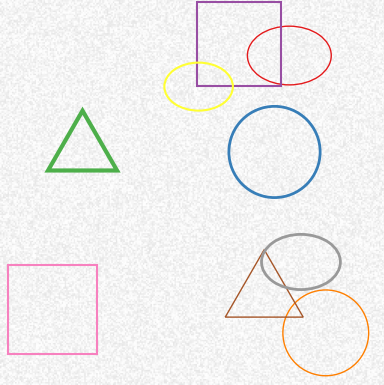[{"shape": "oval", "thickness": 1, "radius": 0.54, "center": [0.752, 0.856]}, {"shape": "circle", "thickness": 2, "radius": 0.59, "center": [0.713, 0.605]}, {"shape": "triangle", "thickness": 3, "radius": 0.52, "center": [0.214, 0.609]}, {"shape": "square", "thickness": 1.5, "radius": 0.54, "center": [0.621, 0.886]}, {"shape": "circle", "thickness": 1, "radius": 0.56, "center": [0.846, 0.135]}, {"shape": "oval", "thickness": 1.5, "radius": 0.45, "center": [0.516, 0.775]}, {"shape": "triangle", "thickness": 1, "radius": 0.58, "center": [0.686, 0.235]}, {"shape": "square", "thickness": 1.5, "radius": 0.58, "center": [0.137, 0.196]}, {"shape": "oval", "thickness": 2, "radius": 0.51, "center": [0.782, 0.32]}]